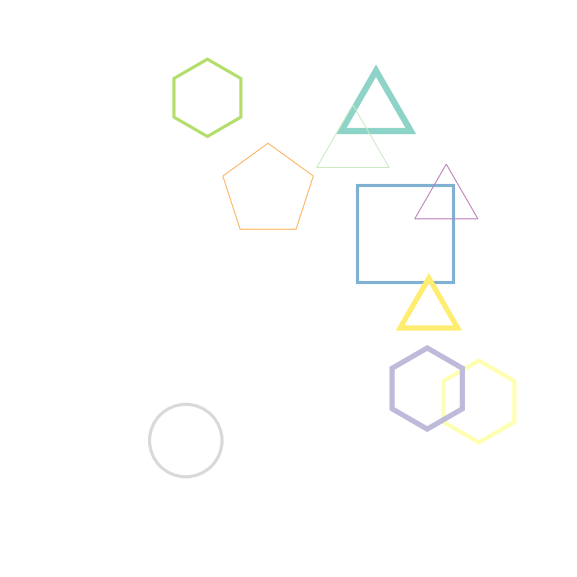[{"shape": "triangle", "thickness": 3, "radius": 0.35, "center": [0.651, 0.807]}, {"shape": "hexagon", "thickness": 2, "radius": 0.35, "center": [0.829, 0.304]}, {"shape": "hexagon", "thickness": 2.5, "radius": 0.35, "center": [0.74, 0.326]}, {"shape": "square", "thickness": 1.5, "radius": 0.42, "center": [0.701, 0.595]}, {"shape": "pentagon", "thickness": 0.5, "radius": 0.41, "center": [0.464, 0.669]}, {"shape": "hexagon", "thickness": 1.5, "radius": 0.33, "center": [0.359, 0.83]}, {"shape": "circle", "thickness": 1.5, "radius": 0.31, "center": [0.322, 0.236]}, {"shape": "triangle", "thickness": 0.5, "radius": 0.32, "center": [0.773, 0.652]}, {"shape": "triangle", "thickness": 0.5, "radius": 0.36, "center": [0.611, 0.745]}, {"shape": "triangle", "thickness": 2.5, "radius": 0.29, "center": [0.743, 0.46]}]